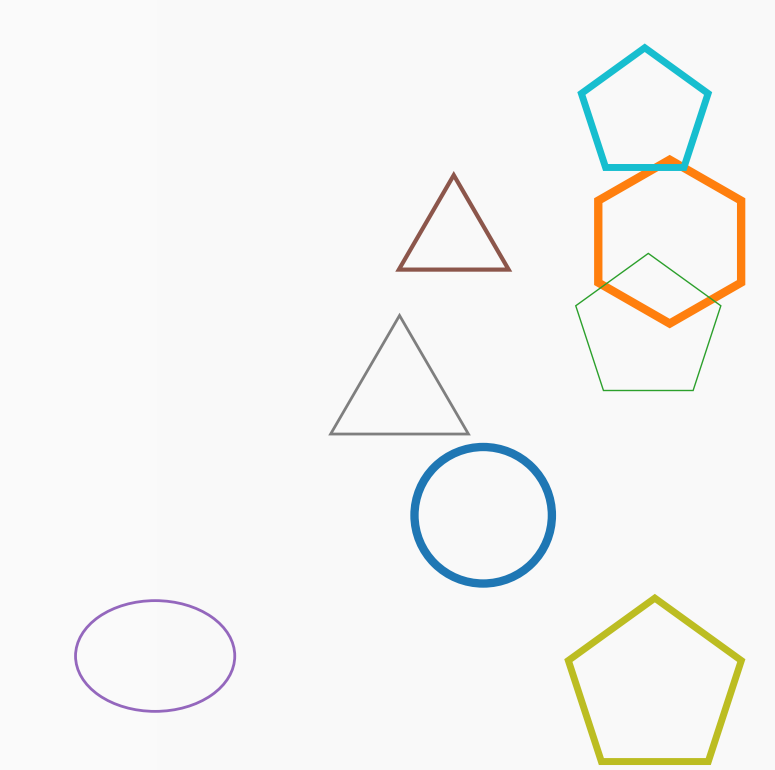[{"shape": "circle", "thickness": 3, "radius": 0.44, "center": [0.623, 0.331]}, {"shape": "hexagon", "thickness": 3, "radius": 0.53, "center": [0.864, 0.686]}, {"shape": "pentagon", "thickness": 0.5, "radius": 0.49, "center": [0.837, 0.572]}, {"shape": "oval", "thickness": 1, "radius": 0.51, "center": [0.2, 0.148]}, {"shape": "triangle", "thickness": 1.5, "radius": 0.41, "center": [0.585, 0.691]}, {"shape": "triangle", "thickness": 1, "radius": 0.51, "center": [0.516, 0.488]}, {"shape": "pentagon", "thickness": 2.5, "radius": 0.59, "center": [0.845, 0.106]}, {"shape": "pentagon", "thickness": 2.5, "radius": 0.43, "center": [0.832, 0.852]}]